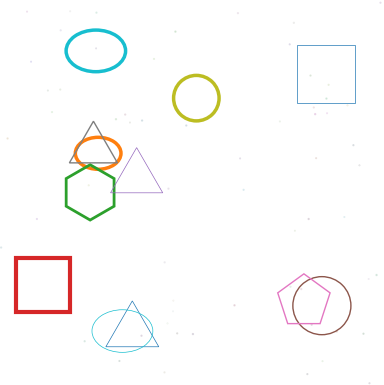[{"shape": "square", "thickness": 0.5, "radius": 0.38, "center": [0.846, 0.809]}, {"shape": "triangle", "thickness": 0.5, "radius": 0.4, "center": [0.344, 0.139]}, {"shape": "oval", "thickness": 2.5, "radius": 0.3, "center": [0.255, 0.602]}, {"shape": "hexagon", "thickness": 2, "radius": 0.36, "center": [0.234, 0.5]}, {"shape": "square", "thickness": 3, "radius": 0.35, "center": [0.111, 0.261]}, {"shape": "triangle", "thickness": 0.5, "radius": 0.39, "center": [0.355, 0.538]}, {"shape": "circle", "thickness": 1, "radius": 0.38, "center": [0.836, 0.206]}, {"shape": "pentagon", "thickness": 1, "radius": 0.36, "center": [0.789, 0.217]}, {"shape": "triangle", "thickness": 1, "radius": 0.36, "center": [0.243, 0.613]}, {"shape": "circle", "thickness": 2.5, "radius": 0.3, "center": [0.51, 0.745]}, {"shape": "oval", "thickness": 2.5, "radius": 0.39, "center": [0.249, 0.868]}, {"shape": "oval", "thickness": 0.5, "radius": 0.4, "center": [0.318, 0.14]}]